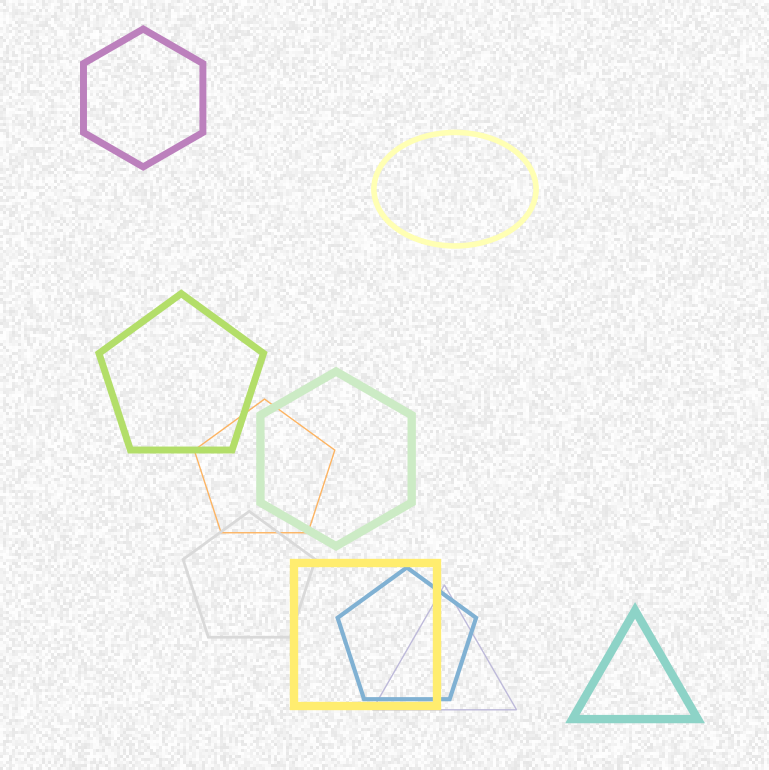[{"shape": "triangle", "thickness": 3, "radius": 0.47, "center": [0.825, 0.113]}, {"shape": "oval", "thickness": 2, "radius": 0.53, "center": [0.591, 0.754]}, {"shape": "triangle", "thickness": 0.5, "radius": 0.54, "center": [0.577, 0.132]}, {"shape": "pentagon", "thickness": 1.5, "radius": 0.47, "center": [0.528, 0.168]}, {"shape": "pentagon", "thickness": 0.5, "radius": 0.48, "center": [0.344, 0.386]}, {"shape": "pentagon", "thickness": 2.5, "radius": 0.56, "center": [0.235, 0.506]}, {"shape": "pentagon", "thickness": 1, "radius": 0.45, "center": [0.324, 0.246]}, {"shape": "hexagon", "thickness": 2.5, "radius": 0.45, "center": [0.186, 0.873]}, {"shape": "hexagon", "thickness": 3, "radius": 0.57, "center": [0.436, 0.404]}, {"shape": "square", "thickness": 3, "radius": 0.46, "center": [0.474, 0.176]}]